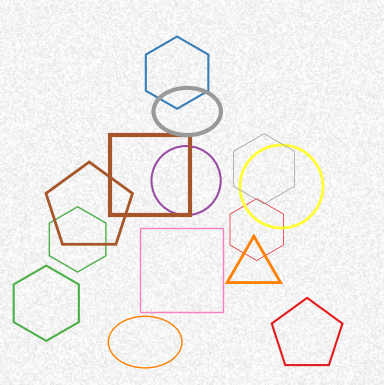[{"shape": "pentagon", "thickness": 1.5, "radius": 0.48, "center": [0.798, 0.13]}, {"shape": "hexagon", "thickness": 0.5, "radius": 0.4, "center": [0.667, 0.404]}, {"shape": "hexagon", "thickness": 1.5, "radius": 0.47, "center": [0.46, 0.811]}, {"shape": "hexagon", "thickness": 1.5, "radius": 0.49, "center": [0.12, 0.212]}, {"shape": "hexagon", "thickness": 1, "radius": 0.42, "center": [0.202, 0.378]}, {"shape": "circle", "thickness": 1.5, "radius": 0.45, "center": [0.483, 0.531]}, {"shape": "triangle", "thickness": 2, "radius": 0.4, "center": [0.659, 0.306]}, {"shape": "oval", "thickness": 1, "radius": 0.48, "center": [0.377, 0.111]}, {"shape": "circle", "thickness": 2, "radius": 0.54, "center": [0.731, 0.516]}, {"shape": "pentagon", "thickness": 2, "radius": 0.59, "center": [0.232, 0.461]}, {"shape": "square", "thickness": 3, "radius": 0.52, "center": [0.389, 0.544]}, {"shape": "square", "thickness": 1, "radius": 0.54, "center": [0.472, 0.299]}, {"shape": "oval", "thickness": 3, "radius": 0.44, "center": [0.486, 0.71]}, {"shape": "hexagon", "thickness": 0.5, "radius": 0.46, "center": [0.686, 0.562]}]